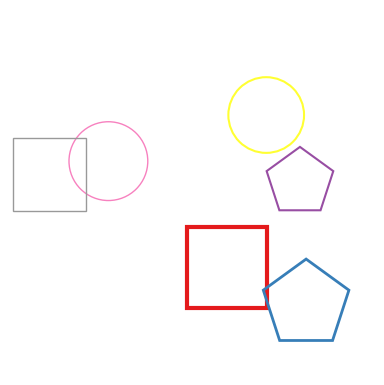[{"shape": "square", "thickness": 3, "radius": 0.52, "center": [0.59, 0.305]}, {"shape": "pentagon", "thickness": 2, "radius": 0.58, "center": [0.795, 0.21]}, {"shape": "pentagon", "thickness": 1.5, "radius": 0.45, "center": [0.779, 0.527]}, {"shape": "circle", "thickness": 1.5, "radius": 0.49, "center": [0.691, 0.701]}, {"shape": "circle", "thickness": 1, "radius": 0.51, "center": [0.282, 0.581]}, {"shape": "square", "thickness": 1, "radius": 0.48, "center": [0.129, 0.547]}]